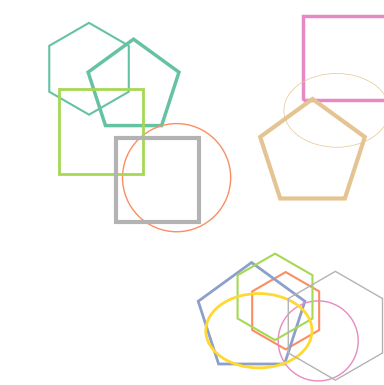[{"shape": "pentagon", "thickness": 2.5, "radius": 0.62, "center": [0.347, 0.774]}, {"shape": "hexagon", "thickness": 1.5, "radius": 0.6, "center": [0.231, 0.821]}, {"shape": "hexagon", "thickness": 1.5, "radius": 0.5, "center": [0.742, 0.193]}, {"shape": "circle", "thickness": 1, "radius": 0.7, "center": [0.459, 0.539]}, {"shape": "pentagon", "thickness": 2, "radius": 0.73, "center": [0.653, 0.172]}, {"shape": "circle", "thickness": 1, "radius": 0.52, "center": [0.826, 0.115]}, {"shape": "square", "thickness": 2.5, "radius": 0.54, "center": [0.897, 0.849]}, {"shape": "square", "thickness": 2, "radius": 0.55, "center": [0.262, 0.659]}, {"shape": "hexagon", "thickness": 1.5, "radius": 0.56, "center": [0.714, 0.229]}, {"shape": "oval", "thickness": 2, "radius": 0.69, "center": [0.672, 0.141]}, {"shape": "pentagon", "thickness": 3, "radius": 0.71, "center": [0.812, 0.6]}, {"shape": "oval", "thickness": 0.5, "radius": 0.68, "center": [0.874, 0.713]}, {"shape": "square", "thickness": 3, "radius": 0.54, "center": [0.409, 0.533]}, {"shape": "hexagon", "thickness": 1, "radius": 0.71, "center": [0.871, 0.154]}]